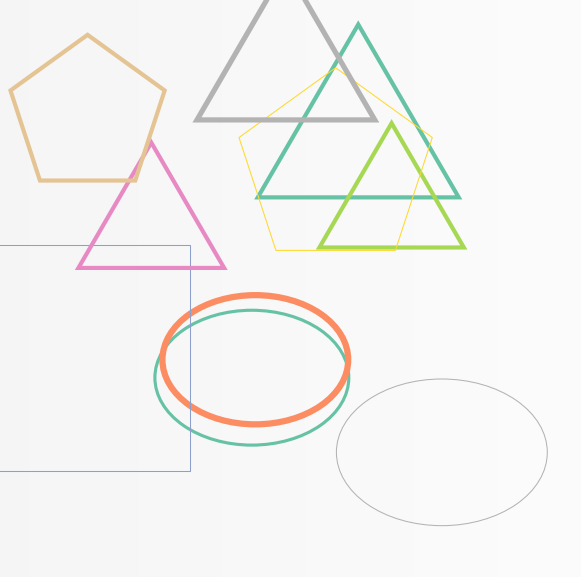[{"shape": "oval", "thickness": 1.5, "radius": 0.83, "center": [0.433, 0.345]}, {"shape": "triangle", "thickness": 2, "radius": 1.0, "center": [0.616, 0.757]}, {"shape": "oval", "thickness": 3, "radius": 0.8, "center": [0.439, 0.376]}, {"shape": "square", "thickness": 0.5, "radius": 0.98, "center": [0.131, 0.38]}, {"shape": "triangle", "thickness": 2, "radius": 0.72, "center": [0.26, 0.608]}, {"shape": "triangle", "thickness": 2, "radius": 0.72, "center": [0.674, 0.642]}, {"shape": "pentagon", "thickness": 0.5, "radius": 0.87, "center": [0.577, 0.707]}, {"shape": "pentagon", "thickness": 2, "radius": 0.7, "center": [0.151, 0.799]}, {"shape": "oval", "thickness": 0.5, "radius": 0.91, "center": [0.76, 0.216]}, {"shape": "triangle", "thickness": 2.5, "radius": 0.88, "center": [0.492, 0.88]}]